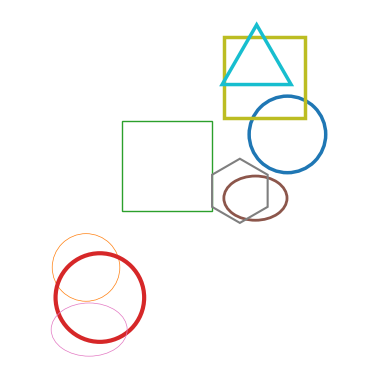[{"shape": "circle", "thickness": 2.5, "radius": 0.5, "center": [0.747, 0.651]}, {"shape": "circle", "thickness": 0.5, "radius": 0.44, "center": [0.223, 0.305]}, {"shape": "square", "thickness": 1, "radius": 0.59, "center": [0.434, 0.569]}, {"shape": "circle", "thickness": 3, "radius": 0.58, "center": [0.259, 0.227]}, {"shape": "oval", "thickness": 2, "radius": 0.41, "center": [0.663, 0.485]}, {"shape": "oval", "thickness": 0.5, "radius": 0.49, "center": [0.232, 0.144]}, {"shape": "hexagon", "thickness": 1.5, "radius": 0.42, "center": [0.623, 0.504]}, {"shape": "square", "thickness": 2.5, "radius": 0.53, "center": [0.688, 0.799]}, {"shape": "triangle", "thickness": 2.5, "radius": 0.52, "center": [0.667, 0.832]}]